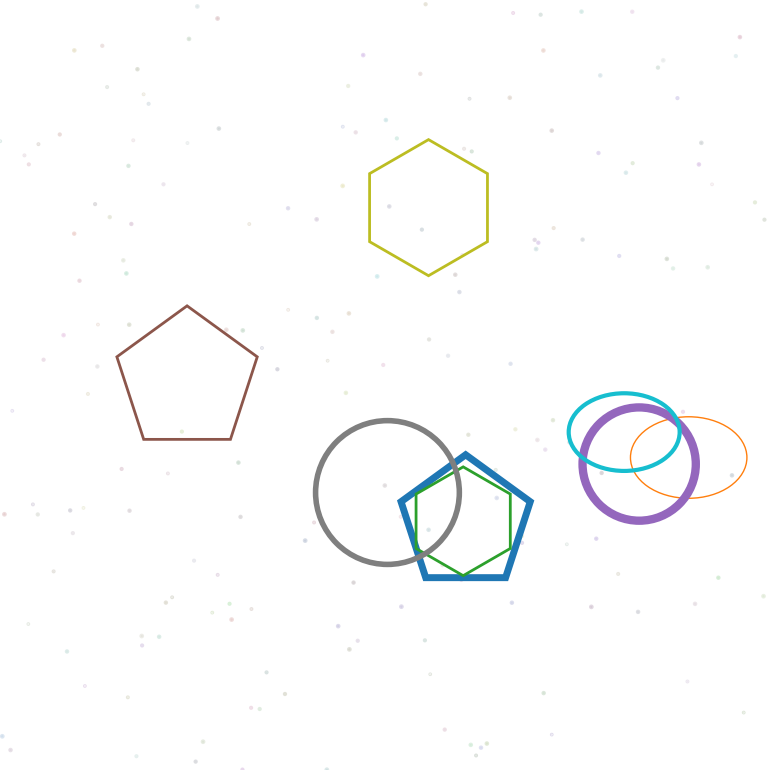[{"shape": "pentagon", "thickness": 2.5, "radius": 0.44, "center": [0.605, 0.321]}, {"shape": "oval", "thickness": 0.5, "radius": 0.38, "center": [0.894, 0.406]}, {"shape": "hexagon", "thickness": 1, "radius": 0.35, "center": [0.602, 0.323]}, {"shape": "circle", "thickness": 3, "radius": 0.37, "center": [0.83, 0.397]}, {"shape": "pentagon", "thickness": 1, "radius": 0.48, "center": [0.243, 0.507]}, {"shape": "circle", "thickness": 2, "radius": 0.47, "center": [0.503, 0.36]}, {"shape": "hexagon", "thickness": 1, "radius": 0.44, "center": [0.557, 0.73]}, {"shape": "oval", "thickness": 1.5, "radius": 0.36, "center": [0.811, 0.439]}]